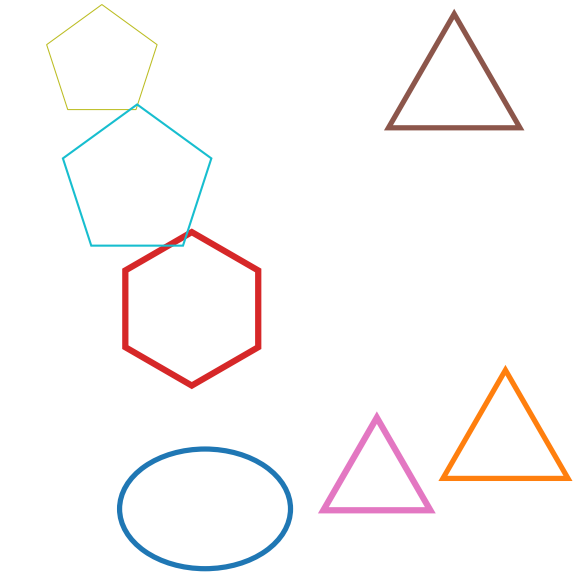[{"shape": "oval", "thickness": 2.5, "radius": 0.74, "center": [0.355, 0.118]}, {"shape": "triangle", "thickness": 2.5, "radius": 0.63, "center": [0.875, 0.233]}, {"shape": "hexagon", "thickness": 3, "radius": 0.66, "center": [0.332, 0.464]}, {"shape": "triangle", "thickness": 2.5, "radius": 0.66, "center": [0.786, 0.844]}, {"shape": "triangle", "thickness": 3, "radius": 0.53, "center": [0.653, 0.169]}, {"shape": "pentagon", "thickness": 0.5, "radius": 0.5, "center": [0.176, 0.891]}, {"shape": "pentagon", "thickness": 1, "radius": 0.68, "center": [0.237, 0.683]}]